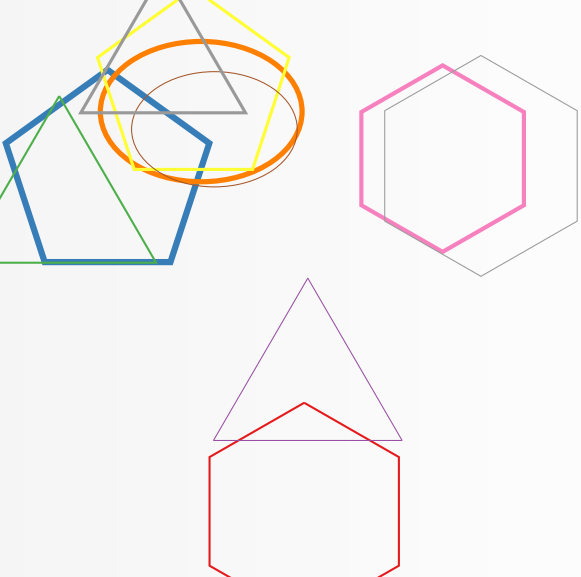[{"shape": "hexagon", "thickness": 1, "radius": 0.94, "center": [0.523, 0.114]}, {"shape": "pentagon", "thickness": 3, "radius": 0.92, "center": [0.185, 0.694]}, {"shape": "triangle", "thickness": 1, "radius": 0.96, "center": [0.102, 0.64]}, {"shape": "triangle", "thickness": 0.5, "radius": 0.94, "center": [0.53, 0.33]}, {"shape": "oval", "thickness": 2.5, "radius": 0.87, "center": [0.346, 0.806]}, {"shape": "pentagon", "thickness": 1.5, "radius": 0.87, "center": [0.333, 0.846]}, {"shape": "oval", "thickness": 0.5, "radius": 0.71, "center": [0.369, 0.775]}, {"shape": "hexagon", "thickness": 2, "radius": 0.81, "center": [0.762, 0.724]}, {"shape": "hexagon", "thickness": 0.5, "radius": 0.96, "center": [0.827, 0.712]}, {"shape": "triangle", "thickness": 1.5, "radius": 0.82, "center": [0.281, 0.886]}]